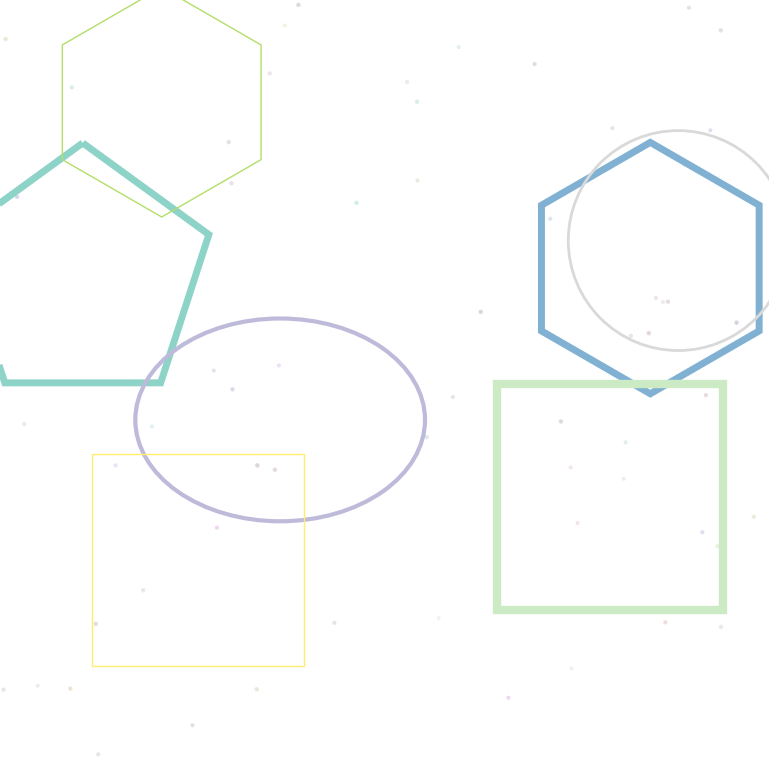[{"shape": "pentagon", "thickness": 2.5, "radius": 0.86, "center": [0.107, 0.642]}, {"shape": "oval", "thickness": 1.5, "radius": 0.94, "center": [0.364, 0.455]}, {"shape": "hexagon", "thickness": 2.5, "radius": 0.82, "center": [0.845, 0.652]}, {"shape": "hexagon", "thickness": 0.5, "radius": 0.74, "center": [0.21, 0.867]}, {"shape": "circle", "thickness": 1, "radius": 0.71, "center": [0.881, 0.688]}, {"shape": "square", "thickness": 3, "radius": 0.73, "center": [0.792, 0.354]}, {"shape": "square", "thickness": 0.5, "radius": 0.69, "center": [0.257, 0.273]}]